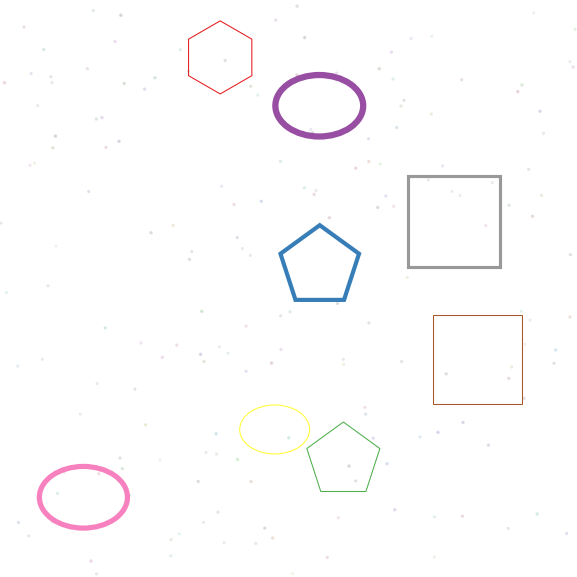[{"shape": "hexagon", "thickness": 0.5, "radius": 0.32, "center": [0.381, 0.9]}, {"shape": "pentagon", "thickness": 2, "radius": 0.36, "center": [0.554, 0.538]}, {"shape": "pentagon", "thickness": 0.5, "radius": 0.33, "center": [0.595, 0.202]}, {"shape": "oval", "thickness": 3, "radius": 0.38, "center": [0.553, 0.816]}, {"shape": "oval", "thickness": 0.5, "radius": 0.3, "center": [0.476, 0.255]}, {"shape": "square", "thickness": 0.5, "radius": 0.39, "center": [0.827, 0.376]}, {"shape": "oval", "thickness": 2.5, "radius": 0.38, "center": [0.144, 0.138]}, {"shape": "square", "thickness": 1.5, "radius": 0.4, "center": [0.786, 0.615]}]